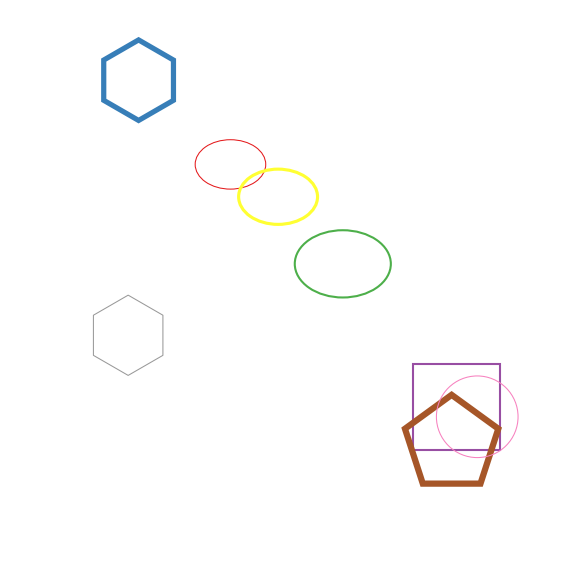[{"shape": "oval", "thickness": 0.5, "radius": 0.31, "center": [0.399, 0.714]}, {"shape": "hexagon", "thickness": 2.5, "radius": 0.35, "center": [0.24, 0.86]}, {"shape": "oval", "thickness": 1, "radius": 0.42, "center": [0.594, 0.542]}, {"shape": "square", "thickness": 1, "radius": 0.37, "center": [0.791, 0.294]}, {"shape": "oval", "thickness": 1.5, "radius": 0.34, "center": [0.482, 0.658]}, {"shape": "pentagon", "thickness": 3, "radius": 0.42, "center": [0.782, 0.23]}, {"shape": "circle", "thickness": 0.5, "radius": 0.35, "center": [0.826, 0.277]}, {"shape": "hexagon", "thickness": 0.5, "radius": 0.35, "center": [0.222, 0.419]}]